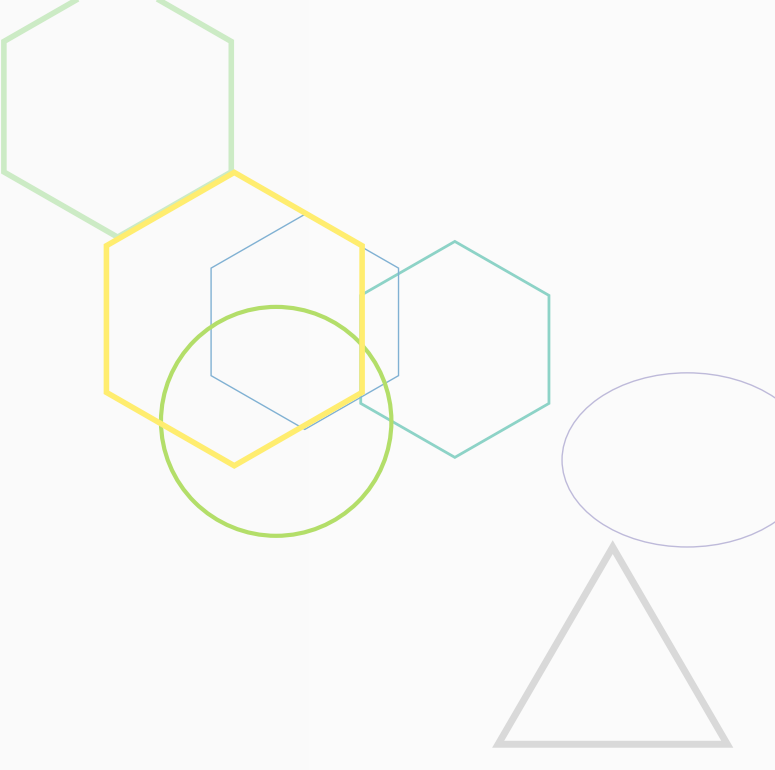[{"shape": "hexagon", "thickness": 1, "radius": 0.7, "center": [0.587, 0.546]}, {"shape": "oval", "thickness": 0.5, "radius": 0.81, "center": [0.887, 0.403]}, {"shape": "hexagon", "thickness": 0.5, "radius": 0.7, "center": [0.393, 0.582]}, {"shape": "circle", "thickness": 1.5, "radius": 0.74, "center": [0.356, 0.453]}, {"shape": "triangle", "thickness": 2.5, "radius": 0.85, "center": [0.791, 0.119]}, {"shape": "hexagon", "thickness": 2, "radius": 0.85, "center": [0.152, 0.861]}, {"shape": "hexagon", "thickness": 2, "radius": 0.95, "center": [0.302, 0.586]}]